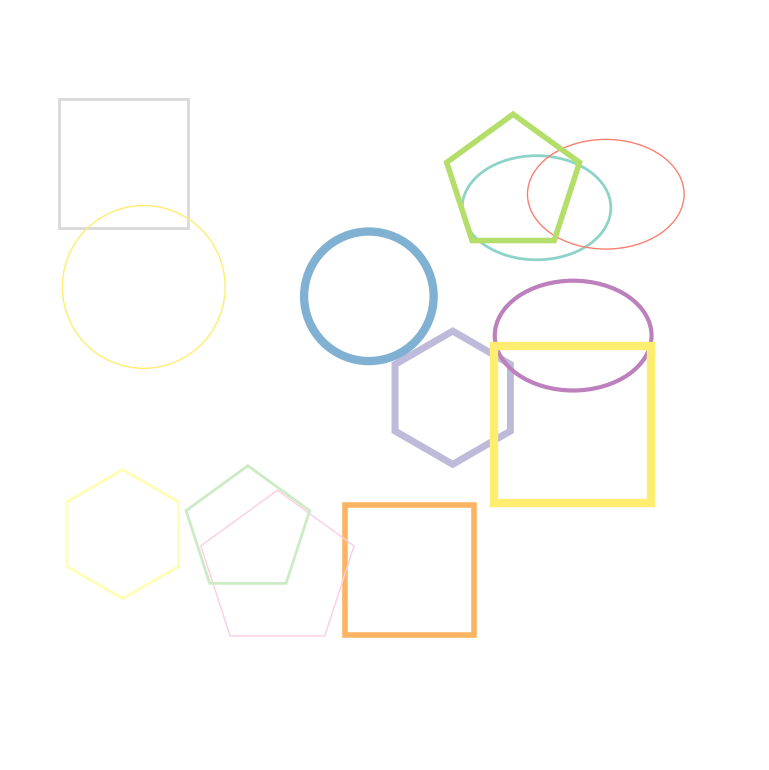[{"shape": "oval", "thickness": 1, "radius": 0.48, "center": [0.697, 0.73]}, {"shape": "hexagon", "thickness": 1, "radius": 0.42, "center": [0.159, 0.306]}, {"shape": "hexagon", "thickness": 2.5, "radius": 0.43, "center": [0.588, 0.484]}, {"shape": "oval", "thickness": 0.5, "radius": 0.51, "center": [0.787, 0.748]}, {"shape": "circle", "thickness": 3, "radius": 0.42, "center": [0.479, 0.615]}, {"shape": "square", "thickness": 2, "radius": 0.42, "center": [0.532, 0.26]}, {"shape": "pentagon", "thickness": 2, "radius": 0.45, "center": [0.666, 0.761]}, {"shape": "pentagon", "thickness": 0.5, "radius": 0.52, "center": [0.36, 0.259]}, {"shape": "square", "thickness": 1, "radius": 0.42, "center": [0.161, 0.788]}, {"shape": "oval", "thickness": 1.5, "radius": 0.51, "center": [0.744, 0.564]}, {"shape": "pentagon", "thickness": 1, "radius": 0.42, "center": [0.322, 0.311]}, {"shape": "circle", "thickness": 0.5, "radius": 0.53, "center": [0.187, 0.627]}, {"shape": "square", "thickness": 3, "radius": 0.51, "center": [0.743, 0.449]}]